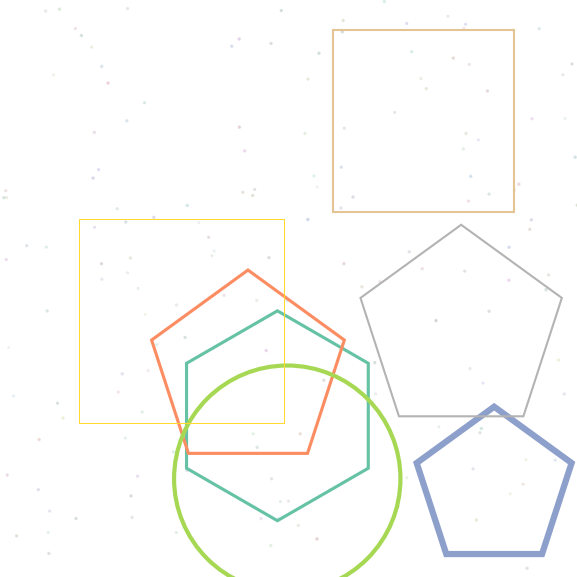[{"shape": "hexagon", "thickness": 1.5, "radius": 0.91, "center": [0.48, 0.279]}, {"shape": "pentagon", "thickness": 1.5, "radius": 0.88, "center": [0.429, 0.356]}, {"shape": "pentagon", "thickness": 3, "radius": 0.71, "center": [0.856, 0.154]}, {"shape": "circle", "thickness": 2, "radius": 0.98, "center": [0.497, 0.17]}, {"shape": "square", "thickness": 0.5, "radius": 0.88, "center": [0.314, 0.443]}, {"shape": "square", "thickness": 1, "radius": 0.78, "center": [0.733, 0.79]}, {"shape": "pentagon", "thickness": 1, "radius": 0.92, "center": [0.799, 0.427]}]